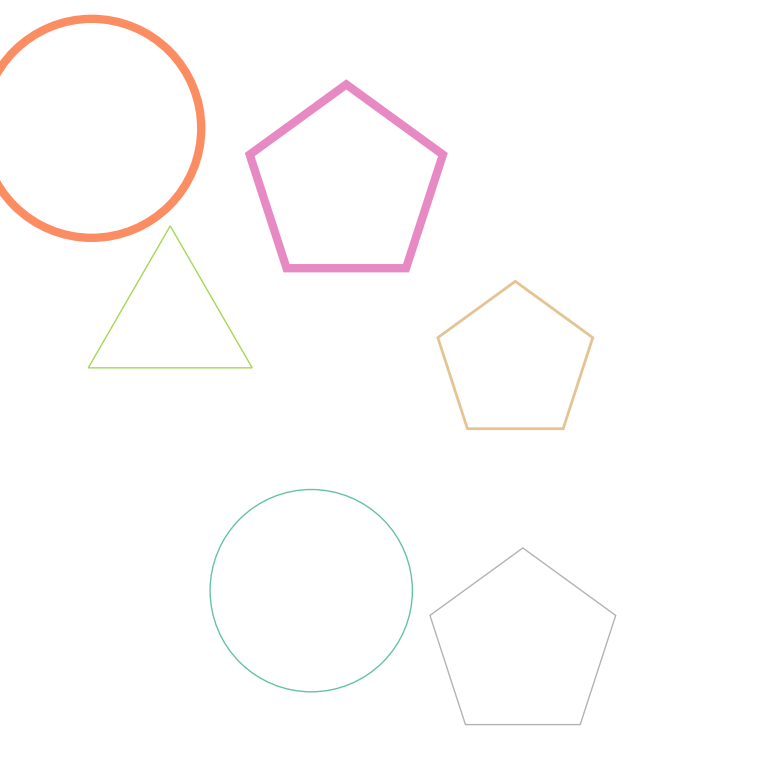[{"shape": "circle", "thickness": 0.5, "radius": 0.66, "center": [0.404, 0.233]}, {"shape": "circle", "thickness": 3, "radius": 0.71, "center": [0.119, 0.833]}, {"shape": "pentagon", "thickness": 3, "radius": 0.66, "center": [0.45, 0.758]}, {"shape": "triangle", "thickness": 0.5, "radius": 0.61, "center": [0.221, 0.584]}, {"shape": "pentagon", "thickness": 1, "radius": 0.53, "center": [0.669, 0.529]}, {"shape": "pentagon", "thickness": 0.5, "radius": 0.63, "center": [0.679, 0.162]}]